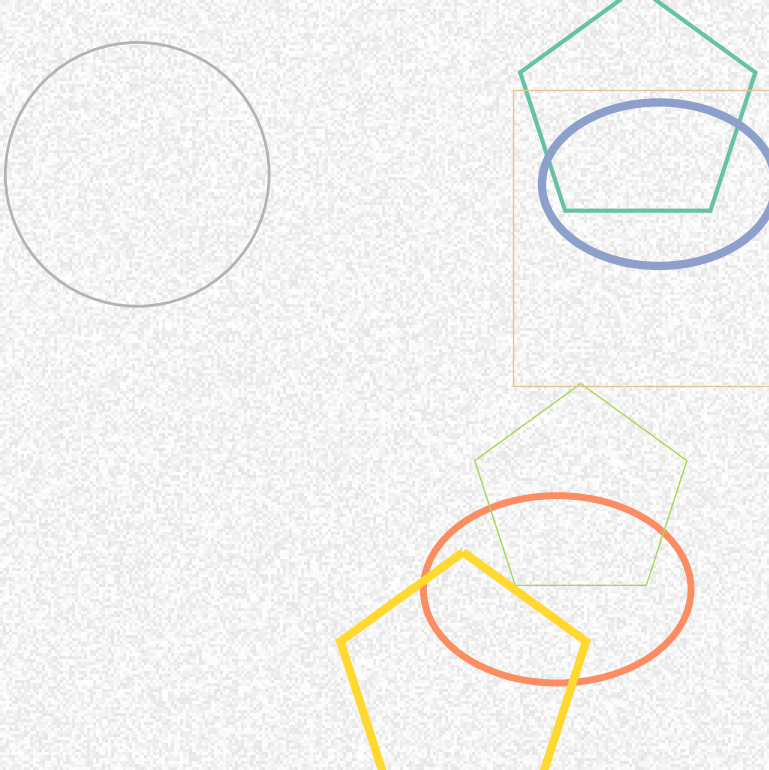[{"shape": "pentagon", "thickness": 1.5, "radius": 0.8, "center": [0.828, 0.856]}, {"shape": "oval", "thickness": 2.5, "radius": 0.87, "center": [0.724, 0.235]}, {"shape": "oval", "thickness": 3, "radius": 0.76, "center": [0.856, 0.761]}, {"shape": "pentagon", "thickness": 0.5, "radius": 0.72, "center": [0.754, 0.357]}, {"shape": "pentagon", "thickness": 3, "radius": 0.84, "center": [0.602, 0.115]}, {"shape": "square", "thickness": 0.5, "radius": 0.96, "center": [0.858, 0.691]}, {"shape": "circle", "thickness": 1, "radius": 0.86, "center": [0.178, 0.774]}]